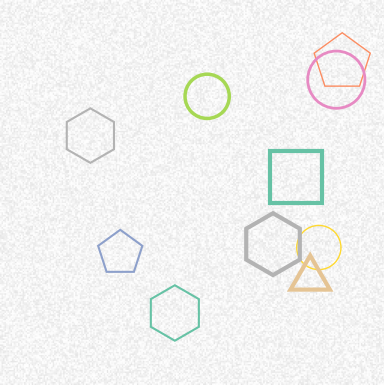[{"shape": "square", "thickness": 3, "radius": 0.34, "center": [0.77, 0.54]}, {"shape": "hexagon", "thickness": 1.5, "radius": 0.36, "center": [0.454, 0.187]}, {"shape": "pentagon", "thickness": 1, "radius": 0.38, "center": [0.889, 0.838]}, {"shape": "pentagon", "thickness": 1.5, "radius": 0.3, "center": [0.312, 0.343]}, {"shape": "circle", "thickness": 2, "radius": 0.37, "center": [0.874, 0.793]}, {"shape": "circle", "thickness": 2.5, "radius": 0.29, "center": [0.538, 0.75]}, {"shape": "circle", "thickness": 1, "radius": 0.29, "center": [0.828, 0.357]}, {"shape": "triangle", "thickness": 3, "radius": 0.3, "center": [0.806, 0.277]}, {"shape": "hexagon", "thickness": 3, "radius": 0.4, "center": [0.709, 0.366]}, {"shape": "hexagon", "thickness": 1.5, "radius": 0.35, "center": [0.235, 0.648]}]